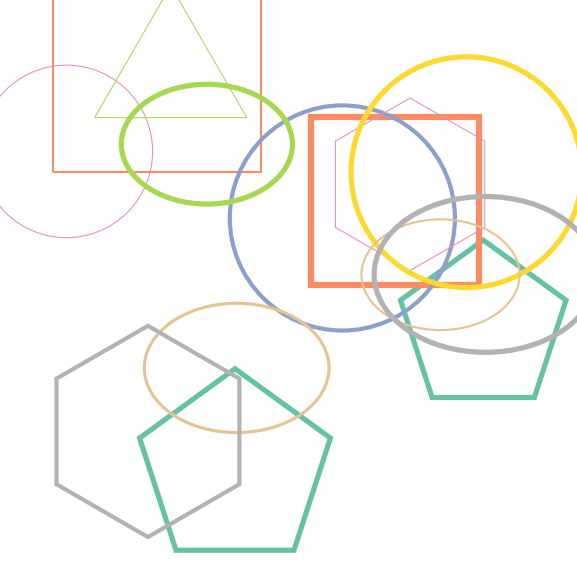[{"shape": "pentagon", "thickness": 2.5, "radius": 0.87, "center": [0.407, 0.187]}, {"shape": "pentagon", "thickness": 2.5, "radius": 0.75, "center": [0.837, 0.433]}, {"shape": "square", "thickness": 3, "radius": 0.73, "center": [0.684, 0.651]}, {"shape": "square", "thickness": 1, "radius": 0.9, "center": [0.272, 0.883]}, {"shape": "circle", "thickness": 2, "radius": 0.97, "center": [0.593, 0.622]}, {"shape": "circle", "thickness": 0.5, "radius": 0.75, "center": [0.115, 0.737]}, {"shape": "hexagon", "thickness": 0.5, "radius": 0.75, "center": [0.71, 0.68]}, {"shape": "oval", "thickness": 2.5, "radius": 0.74, "center": [0.358, 0.749]}, {"shape": "triangle", "thickness": 0.5, "radius": 0.76, "center": [0.296, 0.872]}, {"shape": "circle", "thickness": 2.5, "radius": 1.0, "center": [0.808, 0.701]}, {"shape": "oval", "thickness": 1, "radius": 0.68, "center": [0.763, 0.523]}, {"shape": "oval", "thickness": 1.5, "radius": 0.8, "center": [0.41, 0.362]}, {"shape": "oval", "thickness": 2.5, "radius": 0.96, "center": [0.841, 0.524]}, {"shape": "hexagon", "thickness": 2, "radius": 0.91, "center": [0.256, 0.252]}]